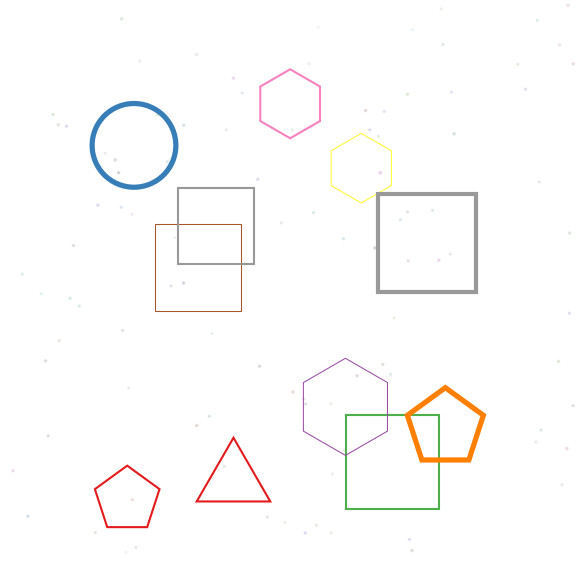[{"shape": "triangle", "thickness": 1, "radius": 0.37, "center": [0.404, 0.168]}, {"shape": "pentagon", "thickness": 1, "radius": 0.29, "center": [0.22, 0.134]}, {"shape": "circle", "thickness": 2.5, "radius": 0.36, "center": [0.232, 0.747]}, {"shape": "square", "thickness": 1, "radius": 0.41, "center": [0.679, 0.2]}, {"shape": "hexagon", "thickness": 0.5, "radius": 0.42, "center": [0.598, 0.295]}, {"shape": "pentagon", "thickness": 2.5, "radius": 0.35, "center": [0.771, 0.259]}, {"shape": "hexagon", "thickness": 0.5, "radius": 0.3, "center": [0.626, 0.708]}, {"shape": "square", "thickness": 0.5, "radius": 0.37, "center": [0.343, 0.536]}, {"shape": "hexagon", "thickness": 1, "radius": 0.3, "center": [0.502, 0.819]}, {"shape": "square", "thickness": 2, "radius": 0.43, "center": [0.739, 0.578]}, {"shape": "square", "thickness": 1, "radius": 0.33, "center": [0.373, 0.607]}]